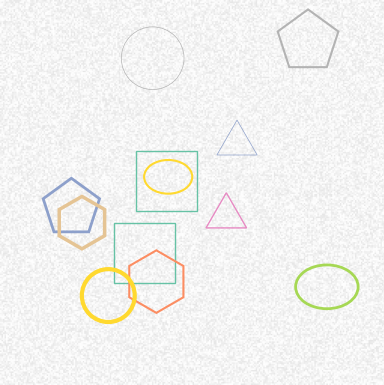[{"shape": "square", "thickness": 1, "radius": 0.39, "center": [0.375, 0.343]}, {"shape": "square", "thickness": 1, "radius": 0.39, "center": [0.432, 0.53]}, {"shape": "hexagon", "thickness": 1.5, "radius": 0.41, "center": [0.406, 0.269]}, {"shape": "triangle", "thickness": 0.5, "radius": 0.3, "center": [0.616, 0.628]}, {"shape": "pentagon", "thickness": 2, "radius": 0.38, "center": [0.185, 0.46]}, {"shape": "triangle", "thickness": 1, "radius": 0.3, "center": [0.588, 0.438]}, {"shape": "oval", "thickness": 2, "radius": 0.41, "center": [0.849, 0.255]}, {"shape": "oval", "thickness": 1.5, "radius": 0.31, "center": [0.437, 0.541]}, {"shape": "circle", "thickness": 3, "radius": 0.34, "center": [0.281, 0.232]}, {"shape": "hexagon", "thickness": 2.5, "radius": 0.34, "center": [0.213, 0.422]}, {"shape": "circle", "thickness": 0.5, "radius": 0.41, "center": [0.397, 0.849]}, {"shape": "pentagon", "thickness": 1.5, "radius": 0.41, "center": [0.8, 0.893]}]